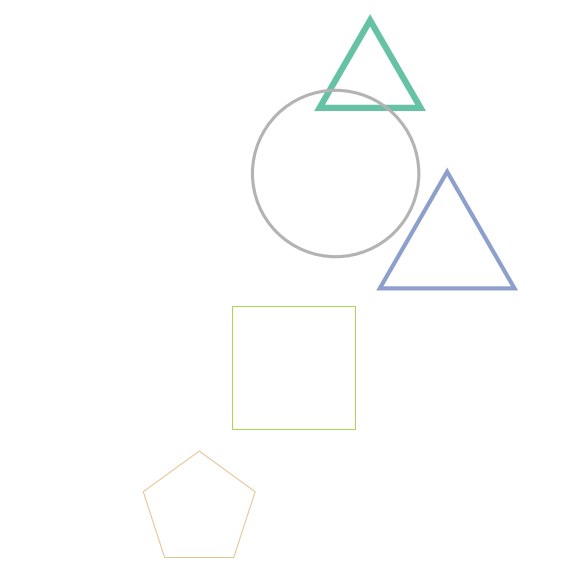[{"shape": "triangle", "thickness": 3, "radius": 0.51, "center": [0.641, 0.863]}, {"shape": "triangle", "thickness": 2, "radius": 0.67, "center": [0.774, 0.567]}, {"shape": "square", "thickness": 0.5, "radius": 0.53, "center": [0.508, 0.362]}, {"shape": "pentagon", "thickness": 0.5, "radius": 0.51, "center": [0.345, 0.116]}, {"shape": "circle", "thickness": 1.5, "radius": 0.72, "center": [0.581, 0.699]}]